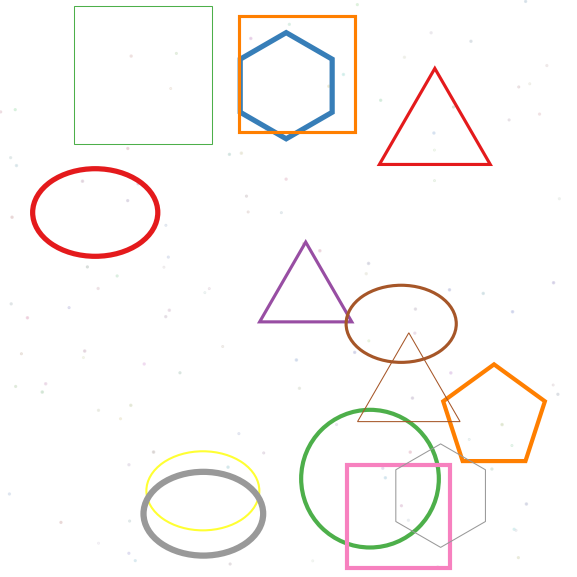[{"shape": "oval", "thickness": 2.5, "radius": 0.54, "center": [0.165, 0.631]}, {"shape": "triangle", "thickness": 1.5, "radius": 0.55, "center": [0.753, 0.77]}, {"shape": "hexagon", "thickness": 2.5, "radius": 0.46, "center": [0.496, 0.851]}, {"shape": "square", "thickness": 0.5, "radius": 0.6, "center": [0.248, 0.87]}, {"shape": "circle", "thickness": 2, "radius": 0.6, "center": [0.641, 0.17]}, {"shape": "triangle", "thickness": 1.5, "radius": 0.46, "center": [0.529, 0.488]}, {"shape": "pentagon", "thickness": 2, "radius": 0.46, "center": [0.855, 0.276]}, {"shape": "square", "thickness": 1.5, "radius": 0.5, "center": [0.514, 0.87]}, {"shape": "oval", "thickness": 1, "radius": 0.49, "center": [0.351, 0.149]}, {"shape": "triangle", "thickness": 0.5, "radius": 0.51, "center": [0.708, 0.32]}, {"shape": "oval", "thickness": 1.5, "radius": 0.48, "center": [0.695, 0.438]}, {"shape": "square", "thickness": 2, "radius": 0.45, "center": [0.691, 0.105]}, {"shape": "hexagon", "thickness": 0.5, "radius": 0.45, "center": [0.763, 0.141]}, {"shape": "oval", "thickness": 3, "radius": 0.52, "center": [0.352, 0.11]}]